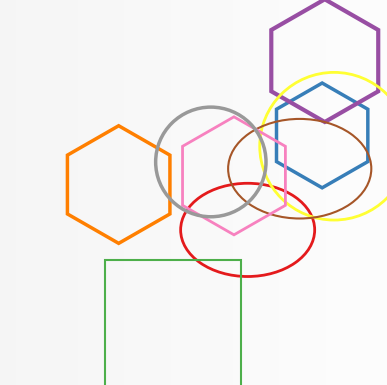[{"shape": "oval", "thickness": 2, "radius": 0.86, "center": [0.639, 0.403]}, {"shape": "hexagon", "thickness": 2.5, "radius": 0.68, "center": [0.831, 0.648]}, {"shape": "square", "thickness": 1.5, "radius": 0.88, "center": [0.446, 0.148]}, {"shape": "hexagon", "thickness": 3, "radius": 0.8, "center": [0.838, 0.843]}, {"shape": "hexagon", "thickness": 2.5, "radius": 0.76, "center": [0.306, 0.521]}, {"shape": "circle", "thickness": 2, "radius": 0.96, "center": [0.862, 0.62]}, {"shape": "oval", "thickness": 1.5, "radius": 0.92, "center": [0.773, 0.562]}, {"shape": "hexagon", "thickness": 2, "radius": 0.77, "center": [0.604, 0.543]}, {"shape": "circle", "thickness": 2.5, "radius": 0.71, "center": [0.544, 0.579]}]